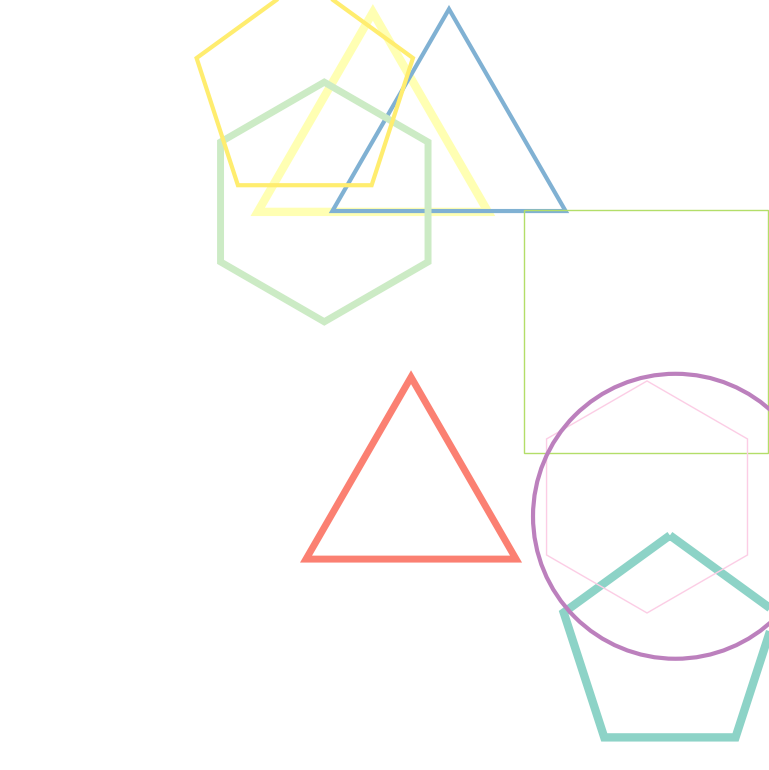[{"shape": "pentagon", "thickness": 3, "radius": 0.73, "center": [0.87, 0.16]}, {"shape": "triangle", "thickness": 3, "radius": 0.86, "center": [0.484, 0.811]}, {"shape": "triangle", "thickness": 2.5, "radius": 0.79, "center": [0.534, 0.353]}, {"shape": "triangle", "thickness": 1.5, "radius": 0.87, "center": [0.583, 0.813]}, {"shape": "square", "thickness": 0.5, "radius": 0.79, "center": [0.839, 0.57]}, {"shape": "hexagon", "thickness": 0.5, "radius": 0.75, "center": [0.84, 0.355]}, {"shape": "circle", "thickness": 1.5, "radius": 0.93, "center": [0.877, 0.33]}, {"shape": "hexagon", "thickness": 2.5, "radius": 0.78, "center": [0.421, 0.738]}, {"shape": "pentagon", "thickness": 1.5, "radius": 0.74, "center": [0.396, 0.879]}]